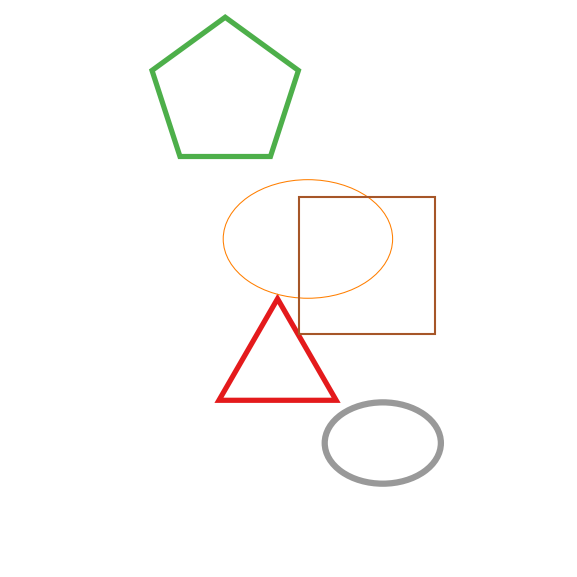[{"shape": "triangle", "thickness": 2.5, "radius": 0.59, "center": [0.481, 0.365]}, {"shape": "pentagon", "thickness": 2.5, "radius": 0.67, "center": [0.39, 0.836]}, {"shape": "oval", "thickness": 0.5, "radius": 0.73, "center": [0.533, 0.585]}, {"shape": "square", "thickness": 1, "radius": 0.59, "center": [0.635, 0.54]}, {"shape": "oval", "thickness": 3, "radius": 0.5, "center": [0.663, 0.232]}]